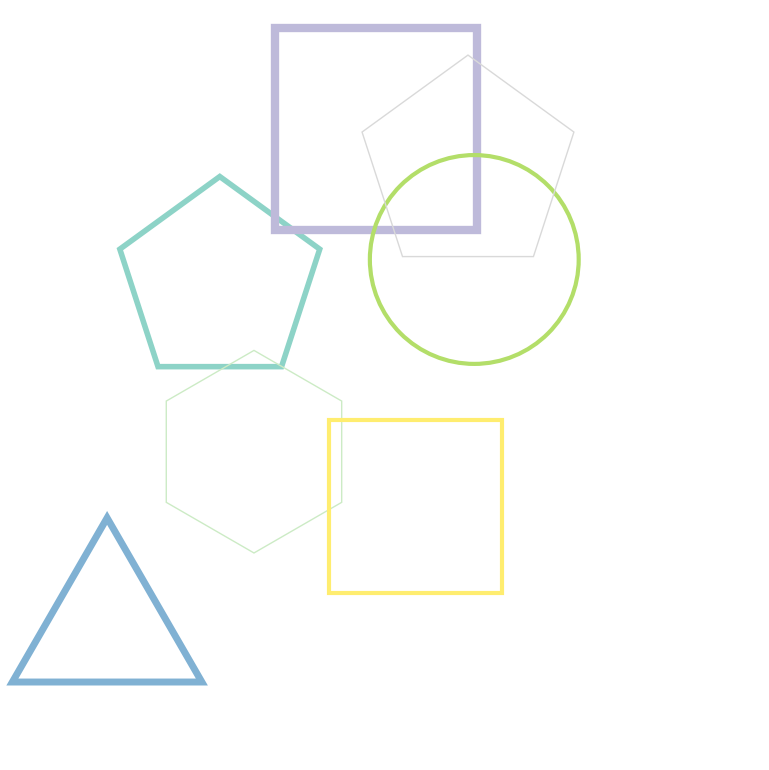[{"shape": "pentagon", "thickness": 2, "radius": 0.68, "center": [0.285, 0.634]}, {"shape": "square", "thickness": 3, "radius": 0.65, "center": [0.488, 0.833]}, {"shape": "triangle", "thickness": 2.5, "radius": 0.71, "center": [0.139, 0.185]}, {"shape": "circle", "thickness": 1.5, "radius": 0.68, "center": [0.616, 0.663]}, {"shape": "pentagon", "thickness": 0.5, "radius": 0.72, "center": [0.608, 0.784]}, {"shape": "hexagon", "thickness": 0.5, "radius": 0.66, "center": [0.33, 0.413]}, {"shape": "square", "thickness": 1.5, "radius": 0.56, "center": [0.54, 0.342]}]